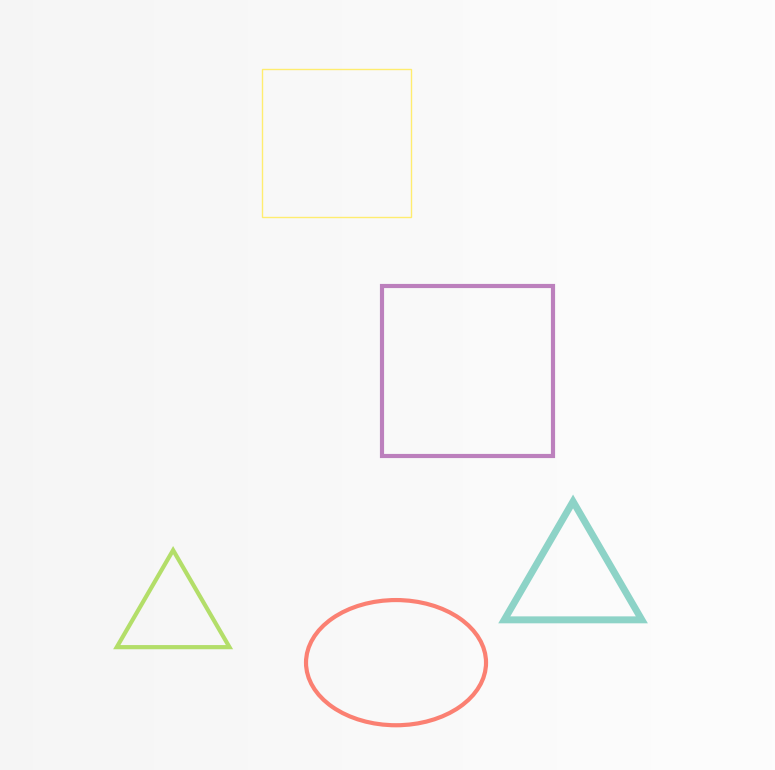[{"shape": "triangle", "thickness": 2.5, "radius": 0.51, "center": [0.739, 0.246]}, {"shape": "oval", "thickness": 1.5, "radius": 0.58, "center": [0.511, 0.139]}, {"shape": "triangle", "thickness": 1.5, "radius": 0.42, "center": [0.223, 0.202]}, {"shape": "square", "thickness": 1.5, "radius": 0.55, "center": [0.603, 0.518]}, {"shape": "square", "thickness": 0.5, "radius": 0.48, "center": [0.434, 0.814]}]